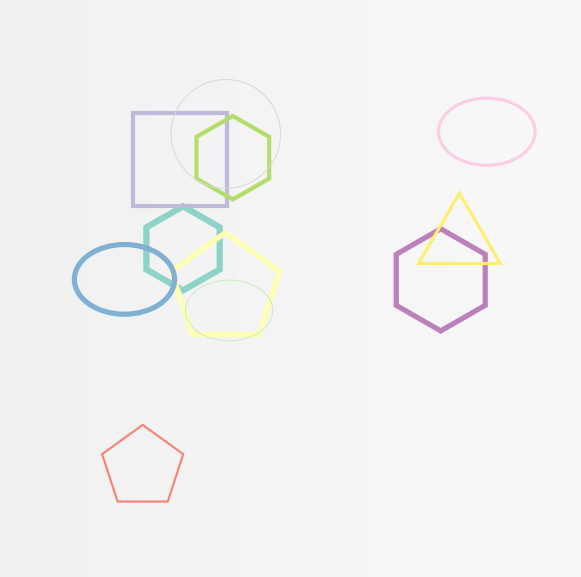[{"shape": "hexagon", "thickness": 3, "radius": 0.36, "center": [0.315, 0.569]}, {"shape": "pentagon", "thickness": 2.5, "radius": 0.49, "center": [0.388, 0.499]}, {"shape": "square", "thickness": 2, "radius": 0.4, "center": [0.309, 0.723]}, {"shape": "pentagon", "thickness": 1, "radius": 0.37, "center": [0.245, 0.19]}, {"shape": "oval", "thickness": 2.5, "radius": 0.43, "center": [0.214, 0.515]}, {"shape": "hexagon", "thickness": 2, "radius": 0.36, "center": [0.401, 0.726]}, {"shape": "oval", "thickness": 1.5, "radius": 0.42, "center": [0.838, 0.771]}, {"shape": "circle", "thickness": 0.5, "radius": 0.47, "center": [0.389, 0.767]}, {"shape": "hexagon", "thickness": 2.5, "radius": 0.44, "center": [0.758, 0.515]}, {"shape": "oval", "thickness": 0.5, "radius": 0.38, "center": [0.394, 0.462]}, {"shape": "triangle", "thickness": 1.5, "radius": 0.41, "center": [0.79, 0.584]}]